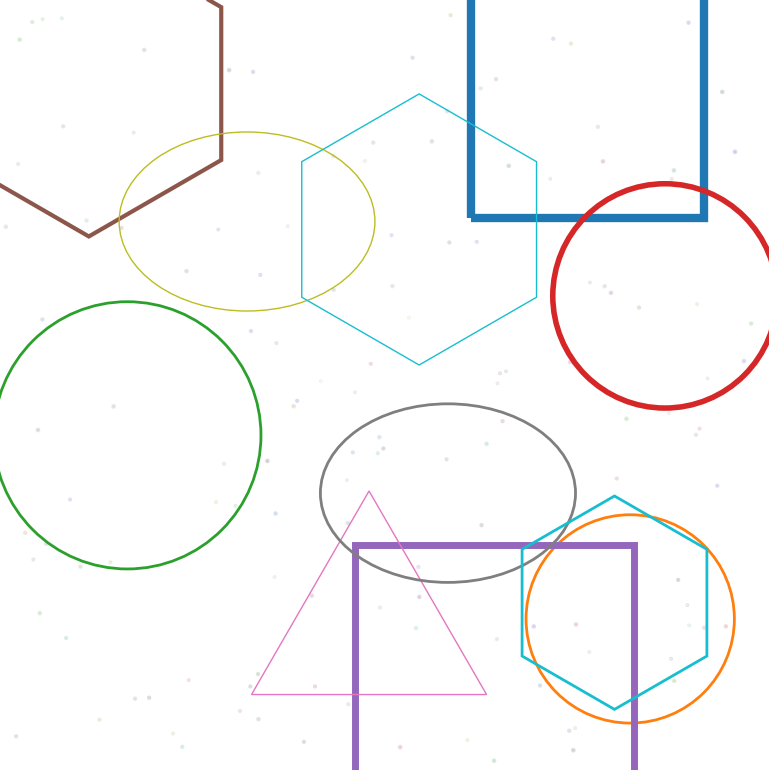[{"shape": "square", "thickness": 3, "radius": 0.76, "center": [0.763, 0.867]}, {"shape": "circle", "thickness": 1, "radius": 0.68, "center": [0.818, 0.196]}, {"shape": "circle", "thickness": 1, "radius": 0.87, "center": [0.165, 0.435]}, {"shape": "circle", "thickness": 2, "radius": 0.73, "center": [0.864, 0.616]}, {"shape": "square", "thickness": 2.5, "radius": 0.91, "center": [0.642, 0.111]}, {"shape": "hexagon", "thickness": 1.5, "radius": 0.99, "center": [0.115, 0.891]}, {"shape": "triangle", "thickness": 0.5, "radius": 0.88, "center": [0.479, 0.186]}, {"shape": "oval", "thickness": 1, "radius": 0.83, "center": [0.582, 0.36]}, {"shape": "oval", "thickness": 0.5, "radius": 0.83, "center": [0.321, 0.712]}, {"shape": "hexagon", "thickness": 1, "radius": 0.69, "center": [0.798, 0.217]}, {"shape": "hexagon", "thickness": 0.5, "radius": 0.88, "center": [0.544, 0.702]}]